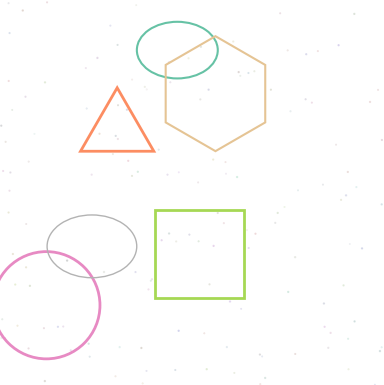[{"shape": "oval", "thickness": 1.5, "radius": 0.53, "center": [0.461, 0.87]}, {"shape": "triangle", "thickness": 2, "radius": 0.55, "center": [0.304, 0.662]}, {"shape": "circle", "thickness": 2, "radius": 0.7, "center": [0.12, 0.207]}, {"shape": "square", "thickness": 2, "radius": 0.58, "center": [0.517, 0.34]}, {"shape": "hexagon", "thickness": 1.5, "radius": 0.75, "center": [0.56, 0.757]}, {"shape": "oval", "thickness": 1, "radius": 0.58, "center": [0.239, 0.36]}]